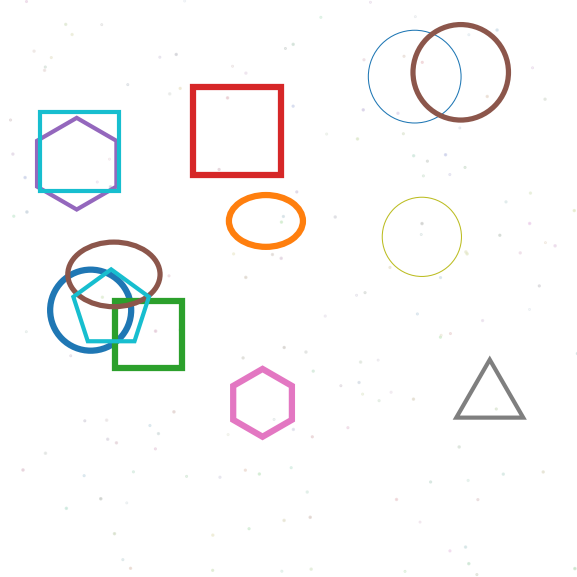[{"shape": "circle", "thickness": 3, "radius": 0.35, "center": [0.157, 0.462]}, {"shape": "circle", "thickness": 0.5, "radius": 0.4, "center": [0.718, 0.866]}, {"shape": "oval", "thickness": 3, "radius": 0.32, "center": [0.46, 0.617]}, {"shape": "square", "thickness": 3, "radius": 0.29, "center": [0.257, 0.42]}, {"shape": "square", "thickness": 3, "radius": 0.38, "center": [0.41, 0.772]}, {"shape": "hexagon", "thickness": 2, "radius": 0.4, "center": [0.133, 0.716]}, {"shape": "circle", "thickness": 2.5, "radius": 0.41, "center": [0.798, 0.874]}, {"shape": "oval", "thickness": 2.5, "radius": 0.4, "center": [0.197, 0.524]}, {"shape": "hexagon", "thickness": 3, "radius": 0.29, "center": [0.455, 0.302]}, {"shape": "triangle", "thickness": 2, "radius": 0.33, "center": [0.848, 0.309]}, {"shape": "circle", "thickness": 0.5, "radius": 0.34, "center": [0.73, 0.589]}, {"shape": "square", "thickness": 2, "radius": 0.34, "center": [0.138, 0.737]}, {"shape": "pentagon", "thickness": 2, "radius": 0.34, "center": [0.192, 0.464]}]